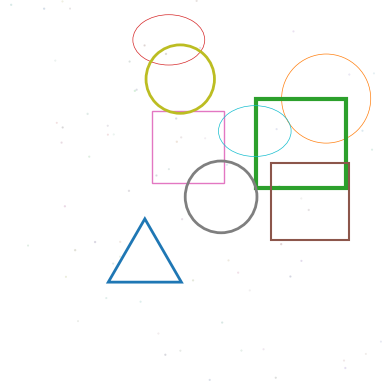[{"shape": "triangle", "thickness": 2, "radius": 0.55, "center": [0.376, 0.322]}, {"shape": "circle", "thickness": 0.5, "radius": 0.58, "center": [0.847, 0.744]}, {"shape": "square", "thickness": 3, "radius": 0.58, "center": [0.782, 0.628]}, {"shape": "oval", "thickness": 0.5, "radius": 0.47, "center": [0.438, 0.896]}, {"shape": "square", "thickness": 1.5, "radius": 0.5, "center": [0.806, 0.476]}, {"shape": "square", "thickness": 1, "radius": 0.47, "center": [0.489, 0.618]}, {"shape": "circle", "thickness": 2, "radius": 0.47, "center": [0.574, 0.489]}, {"shape": "circle", "thickness": 2, "radius": 0.44, "center": [0.468, 0.795]}, {"shape": "oval", "thickness": 0.5, "radius": 0.47, "center": [0.662, 0.66]}]